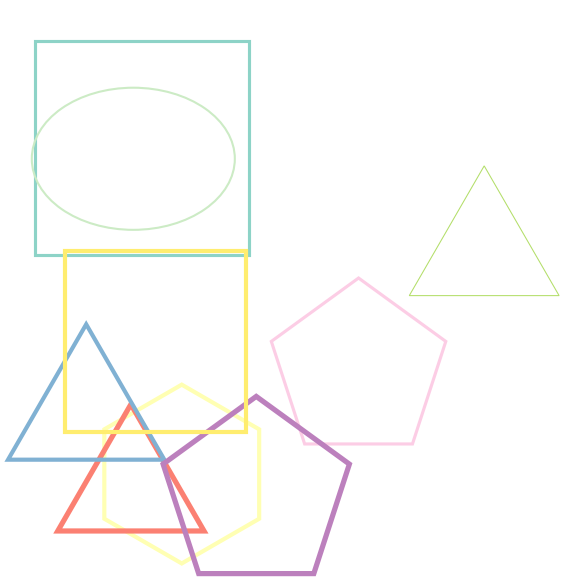[{"shape": "square", "thickness": 1.5, "radius": 0.93, "center": [0.246, 0.743]}, {"shape": "hexagon", "thickness": 2, "radius": 0.77, "center": [0.315, 0.178]}, {"shape": "triangle", "thickness": 2.5, "radius": 0.73, "center": [0.227, 0.153]}, {"shape": "triangle", "thickness": 2, "radius": 0.78, "center": [0.149, 0.281]}, {"shape": "triangle", "thickness": 0.5, "radius": 0.75, "center": [0.838, 0.562]}, {"shape": "pentagon", "thickness": 1.5, "radius": 0.79, "center": [0.621, 0.359]}, {"shape": "pentagon", "thickness": 2.5, "radius": 0.85, "center": [0.444, 0.143]}, {"shape": "oval", "thickness": 1, "radius": 0.88, "center": [0.231, 0.724]}, {"shape": "square", "thickness": 2, "radius": 0.78, "center": [0.269, 0.408]}]